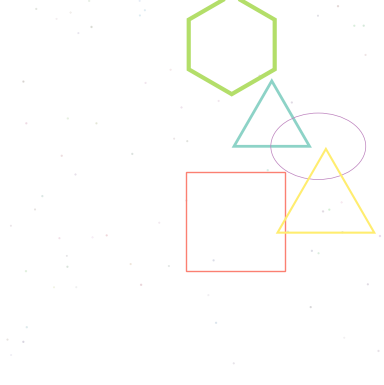[{"shape": "triangle", "thickness": 2, "radius": 0.57, "center": [0.706, 0.677]}, {"shape": "square", "thickness": 1, "radius": 0.65, "center": [0.612, 0.424]}, {"shape": "hexagon", "thickness": 3, "radius": 0.64, "center": [0.602, 0.884]}, {"shape": "oval", "thickness": 0.5, "radius": 0.62, "center": [0.827, 0.62]}, {"shape": "triangle", "thickness": 1.5, "radius": 0.73, "center": [0.846, 0.468]}]